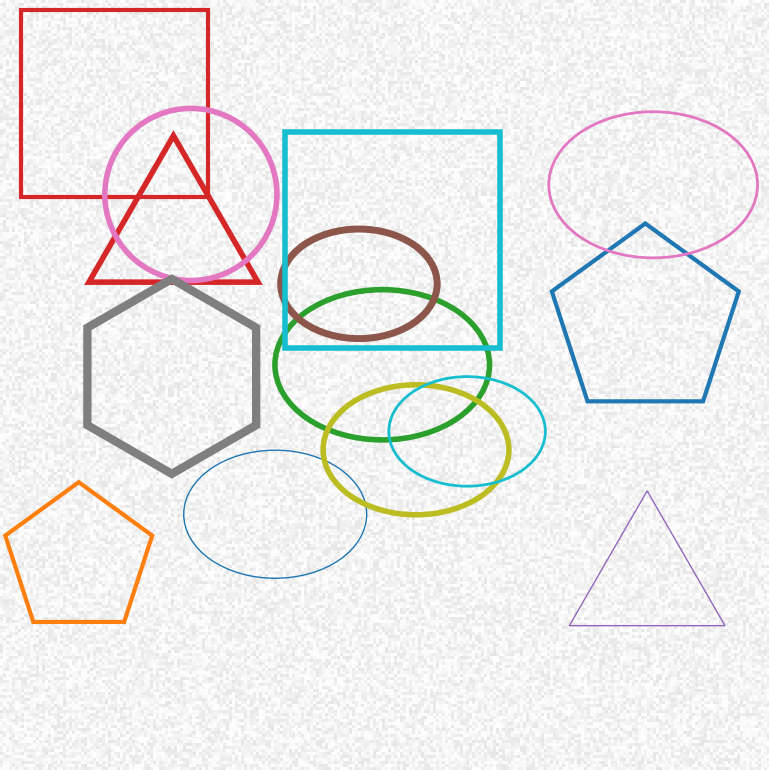[{"shape": "oval", "thickness": 0.5, "radius": 0.59, "center": [0.357, 0.332]}, {"shape": "pentagon", "thickness": 1.5, "radius": 0.64, "center": [0.838, 0.582]}, {"shape": "pentagon", "thickness": 1.5, "radius": 0.5, "center": [0.102, 0.273]}, {"shape": "oval", "thickness": 2, "radius": 0.7, "center": [0.496, 0.526]}, {"shape": "square", "thickness": 1.5, "radius": 0.61, "center": [0.149, 0.866]}, {"shape": "triangle", "thickness": 2, "radius": 0.63, "center": [0.225, 0.697]}, {"shape": "triangle", "thickness": 0.5, "radius": 0.58, "center": [0.84, 0.246]}, {"shape": "oval", "thickness": 2.5, "radius": 0.51, "center": [0.466, 0.631]}, {"shape": "oval", "thickness": 1, "radius": 0.68, "center": [0.848, 0.76]}, {"shape": "circle", "thickness": 2, "radius": 0.56, "center": [0.248, 0.747]}, {"shape": "hexagon", "thickness": 3, "radius": 0.63, "center": [0.223, 0.511]}, {"shape": "oval", "thickness": 2, "radius": 0.6, "center": [0.54, 0.416]}, {"shape": "square", "thickness": 2, "radius": 0.7, "center": [0.51, 0.688]}, {"shape": "oval", "thickness": 1, "radius": 0.51, "center": [0.607, 0.44]}]